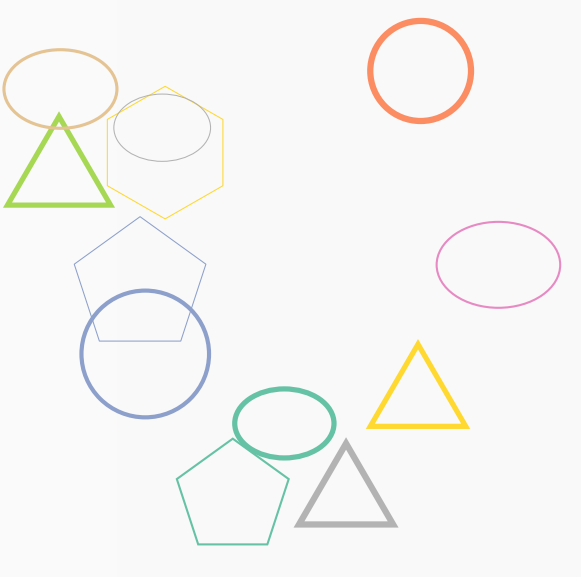[{"shape": "pentagon", "thickness": 1, "radius": 0.51, "center": [0.4, 0.138]}, {"shape": "oval", "thickness": 2.5, "radius": 0.43, "center": [0.489, 0.266]}, {"shape": "circle", "thickness": 3, "radius": 0.43, "center": [0.724, 0.876]}, {"shape": "pentagon", "thickness": 0.5, "radius": 0.6, "center": [0.241, 0.505]}, {"shape": "circle", "thickness": 2, "radius": 0.55, "center": [0.25, 0.386]}, {"shape": "oval", "thickness": 1, "radius": 0.53, "center": [0.858, 0.541]}, {"shape": "triangle", "thickness": 2.5, "radius": 0.51, "center": [0.102, 0.695]}, {"shape": "hexagon", "thickness": 0.5, "radius": 0.57, "center": [0.284, 0.735]}, {"shape": "triangle", "thickness": 2.5, "radius": 0.47, "center": [0.719, 0.308]}, {"shape": "oval", "thickness": 1.5, "radius": 0.49, "center": [0.104, 0.845]}, {"shape": "oval", "thickness": 0.5, "radius": 0.42, "center": [0.279, 0.778]}, {"shape": "triangle", "thickness": 3, "radius": 0.47, "center": [0.595, 0.138]}]